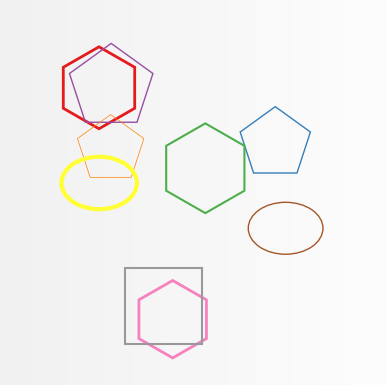[{"shape": "hexagon", "thickness": 2, "radius": 0.53, "center": [0.255, 0.772]}, {"shape": "pentagon", "thickness": 1, "radius": 0.48, "center": [0.71, 0.628]}, {"shape": "hexagon", "thickness": 1.5, "radius": 0.58, "center": [0.53, 0.563]}, {"shape": "pentagon", "thickness": 1, "radius": 0.57, "center": [0.287, 0.774]}, {"shape": "pentagon", "thickness": 0.5, "radius": 0.45, "center": [0.286, 0.612]}, {"shape": "oval", "thickness": 3, "radius": 0.49, "center": [0.256, 0.525]}, {"shape": "oval", "thickness": 1, "radius": 0.48, "center": [0.737, 0.407]}, {"shape": "hexagon", "thickness": 2, "radius": 0.5, "center": [0.446, 0.171]}, {"shape": "square", "thickness": 1.5, "radius": 0.5, "center": [0.422, 0.205]}]